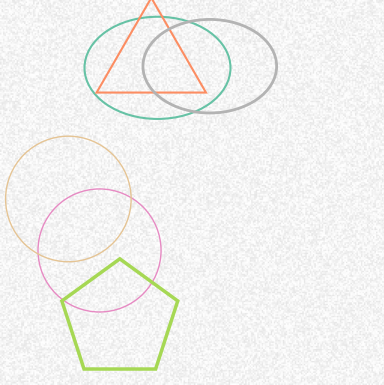[{"shape": "oval", "thickness": 1.5, "radius": 0.95, "center": [0.409, 0.824]}, {"shape": "triangle", "thickness": 1.5, "radius": 0.82, "center": [0.393, 0.842]}, {"shape": "circle", "thickness": 1, "radius": 0.8, "center": [0.259, 0.349]}, {"shape": "pentagon", "thickness": 2.5, "radius": 0.79, "center": [0.311, 0.169]}, {"shape": "circle", "thickness": 1, "radius": 0.82, "center": [0.178, 0.483]}, {"shape": "oval", "thickness": 2, "radius": 0.87, "center": [0.545, 0.828]}]